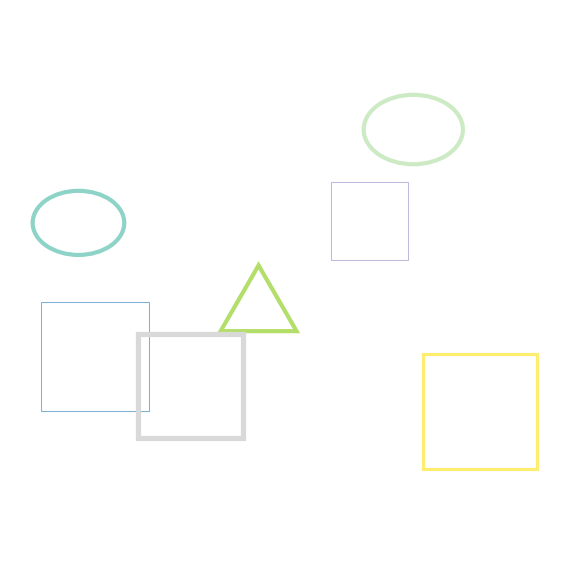[{"shape": "oval", "thickness": 2, "radius": 0.4, "center": [0.136, 0.613]}, {"shape": "square", "thickness": 0.5, "radius": 0.34, "center": [0.64, 0.617]}, {"shape": "square", "thickness": 0.5, "radius": 0.47, "center": [0.165, 0.382]}, {"shape": "triangle", "thickness": 2, "radius": 0.38, "center": [0.448, 0.464]}, {"shape": "square", "thickness": 2.5, "radius": 0.45, "center": [0.33, 0.331]}, {"shape": "oval", "thickness": 2, "radius": 0.43, "center": [0.716, 0.775]}, {"shape": "square", "thickness": 1.5, "radius": 0.49, "center": [0.832, 0.287]}]